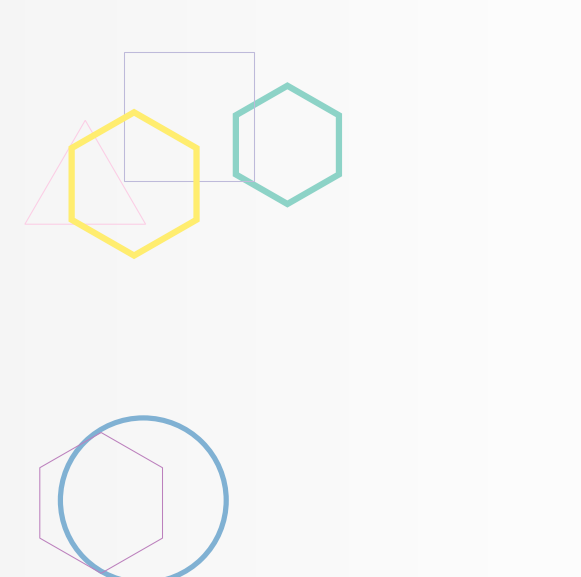[{"shape": "hexagon", "thickness": 3, "radius": 0.51, "center": [0.494, 0.748]}, {"shape": "square", "thickness": 0.5, "radius": 0.56, "center": [0.325, 0.798]}, {"shape": "circle", "thickness": 2.5, "radius": 0.71, "center": [0.247, 0.133]}, {"shape": "triangle", "thickness": 0.5, "radius": 0.6, "center": [0.147, 0.671]}, {"shape": "hexagon", "thickness": 0.5, "radius": 0.61, "center": [0.174, 0.128]}, {"shape": "hexagon", "thickness": 3, "radius": 0.62, "center": [0.231, 0.681]}]